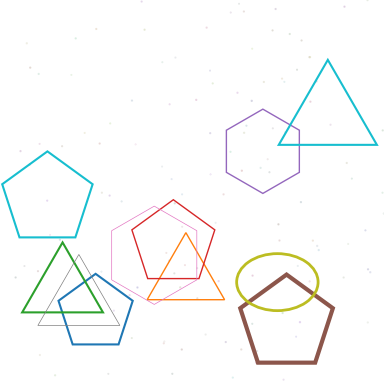[{"shape": "pentagon", "thickness": 1.5, "radius": 0.51, "center": [0.248, 0.187]}, {"shape": "triangle", "thickness": 1, "radius": 0.58, "center": [0.483, 0.28]}, {"shape": "triangle", "thickness": 1.5, "radius": 0.61, "center": [0.163, 0.249]}, {"shape": "pentagon", "thickness": 1, "radius": 0.57, "center": [0.45, 0.368]}, {"shape": "hexagon", "thickness": 1, "radius": 0.55, "center": [0.683, 0.607]}, {"shape": "pentagon", "thickness": 3, "radius": 0.63, "center": [0.744, 0.16]}, {"shape": "hexagon", "thickness": 0.5, "radius": 0.64, "center": [0.401, 0.337]}, {"shape": "triangle", "thickness": 0.5, "radius": 0.61, "center": [0.205, 0.216]}, {"shape": "oval", "thickness": 2, "radius": 0.53, "center": [0.72, 0.267]}, {"shape": "triangle", "thickness": 1.5, "radius": 0.74, "center": [0.851, 0.697]}, {"shape": "pentagon", "thickness": 1.5, "radius": 0.62, "center": [0.123, 0.483]}]